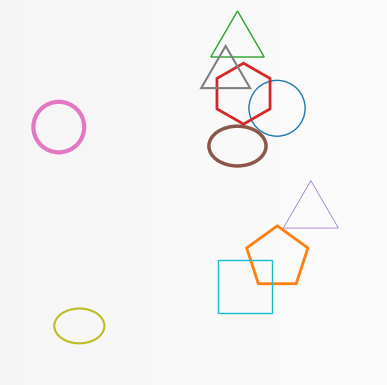[{"shape": "circle", "thickness": 1, "radius": 0.36, "center": [0.715, 0.719]}, {"shape": "pentagon", "thickness": 2, "radius": 0.42, "center": [0.716, 0.33]}, {"shape": "triangle", "thickness": 1, "radius": 0.4, "center": [0.613, 0.892]}, {"shape": "hexagon", "thickness": 2, "radius": 0.4, "center": [0.628, 0.757]}, {"shape": "triangle", "thickness": 0.5, "radius": 0.41, "center": [0.802, 0.449]}, {"shape": "oval", "thickness": 2.5, "radius": 0.37, "center": [0.613, 0.621]}, {"shape": "circle", "thickness": 3, "radius": 0.33, "center": [0.152, 0.67]}, {"shape": "triangle", "thickness": 1.5, "radius": 0.36, "center": [0.582, 0.808]}, {"shape": "oval", "thickness": 1.5, "radius": 0.32, "center": [0.205, 0.153]}, {"shape": "square", "thickness": 1, "radius": 0.34, "center": [0.633, 0.256]}]